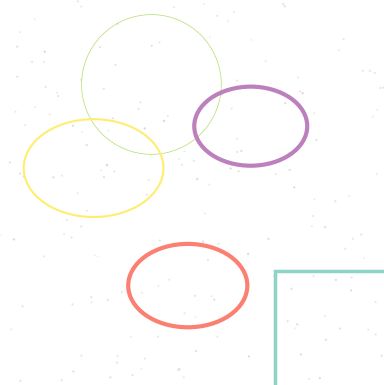[{"shape": "square", "thickness": 2.5, "radius": 0.81, "center": [0.876, 0.135]}, {"shape": "oval", "thickness": 3, "radius": 0.77, "center": [0.488, 0.258]}, {"shape": "circle", "thickness": 0.5, "radius": 0.91, "center": [0.393, 0.781]}, {"shape": "oval", "thickness": 3, "radius": 0.73, "center": [0.651, 0.672]}, {"shape": "oval", "thickness": 1.5, "radius": 0.91, "center": [0.243, 0.563]}]